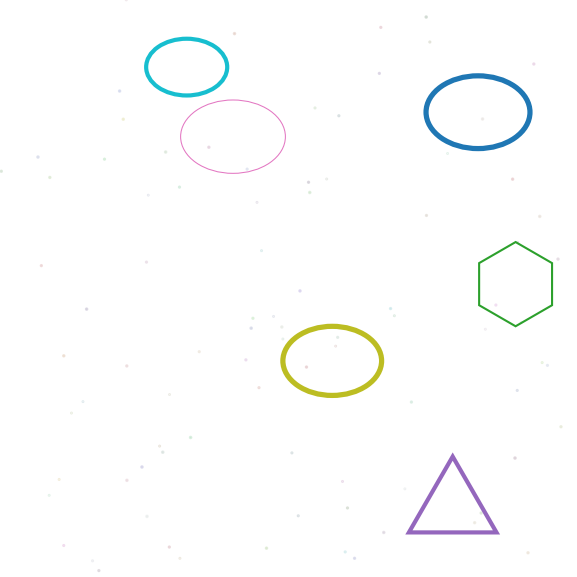[{"shape": "oval", "thickness": 2.5, "radius": 0.45, "center": [0.828, 0.805]}, {"shape": "hexagon", "thickness": 1, "radius": 0.36, "center": [0.893, 0.507]}, {"shape": "triangle", "thickness": 2, "radius": 0.44, "center": [0.784, 0.121]}, {"shape": "oval", "thickness": 0.5, "radius": 0.45, "center": [0.403, 0.762]}, {"shape": "oval", "thickness": 2.5, "radius": 0.43, "center": [0.575, 0.374]}, {"shape": "oval", "thickness": 2, "radius": 0.35, "center": [0.323, 0.883]}]